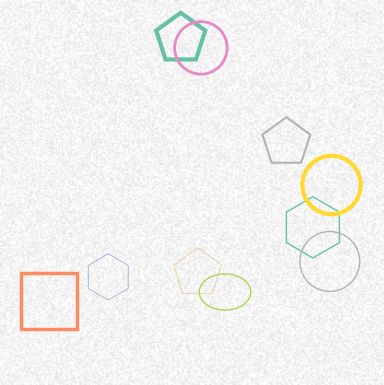[{"shape": "hexagon", "thickness": 1, "radius": 0.4, "center": [0.813, 0.409]}, {"shape": "pentagon", "thickness": 3, "radius": 0.34, "center": [0.469, 0.9]}, {"shape": "square", "thickness": 2.5, "radius": 0.36, "center": [0.128, 0.218]}, {"shape": "hexagon", "thickness": 0.5, "radius": 0.3, "center": [0.281, 0.281]}, {"shape": "circle", "thickness": 2, "radius": 0.34, "center": [0.522, 0.876]}, {"shape": "oval", "thickness": 1, "radius": 0.33, "center": [0.584, 0.242]}, {"shape": "circle", "thickness": 3, "radius": 0.38, "center": [0.861, 0.52]}, {"shape": "pentagon", "thickness": 0.5, "radius": 0.33, "center": [0.513, 0.291]}, {"shape": "pentagon", "thickness": 1.5, "radius": 0.33, "center": [0.744, 0.63]}, {"shape": "circle", "thickness": 1, "radius": 0.39, "center": [0.857, 0.321]}]